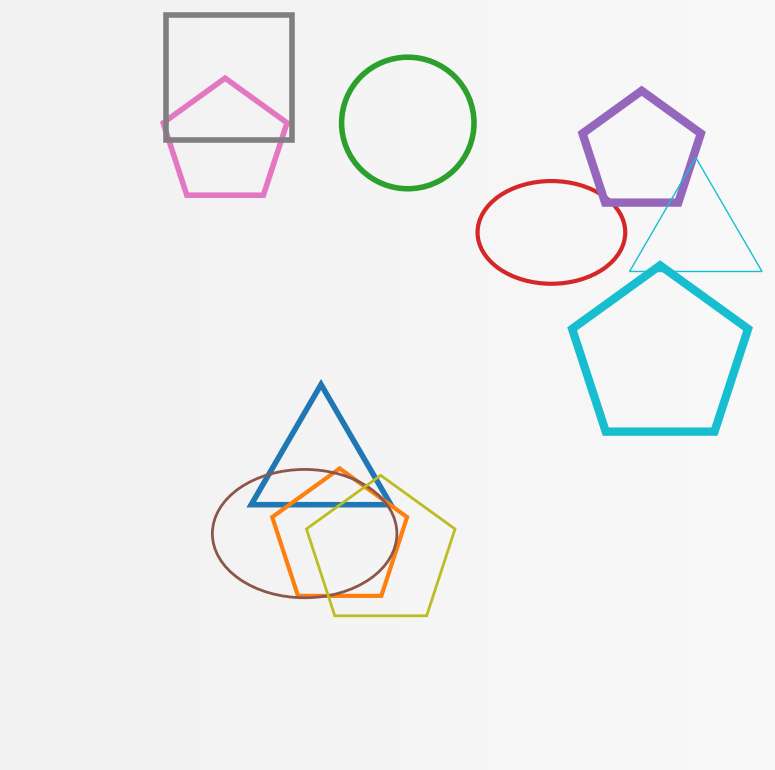[{"shape": "triangle", "thickness": 2, "radius": 0.52, "center": [0.414, 0.397]}, {"shape": "pentagon", "thickness": 1.5, "radius": 0.46, "center": [0.438, 0.3]}, {"shape": "circle", "thickness": 2, "radius": 0.43, "center": [0.526, 0.84]}, {"shape": "oval", "thickness": 1.5, "radius": 0.48, "center": [0.711, 0.698]}, {"shape": "pentagon", "thickness": 3, "radius": 0.4, "center": [0.828, 0.802]}, {"shape": "oval", "thickness": 1, "radius": 0.6, "center": [0.393, 0.307]}, {"shape": "pentagon", "thickness": 2, "radius": 0.42, "center": [0.29, 0.814]}, {"shape": "square", "thickness": 2, "radius": 0.41, "center": [0.295, 0.9]}, {"shape": "pentagon", "thickness": 1, "radius": 0.5, "center": [0.491, 0.282]}, {"shape": "triangle", "thickness": 0.5, "radius": 0.49, "center": [0.898, 0.697]}, {"shape": "pentagon", "thickness": 3, "radius": 0.6, "center": [0.852, 0.536]}]